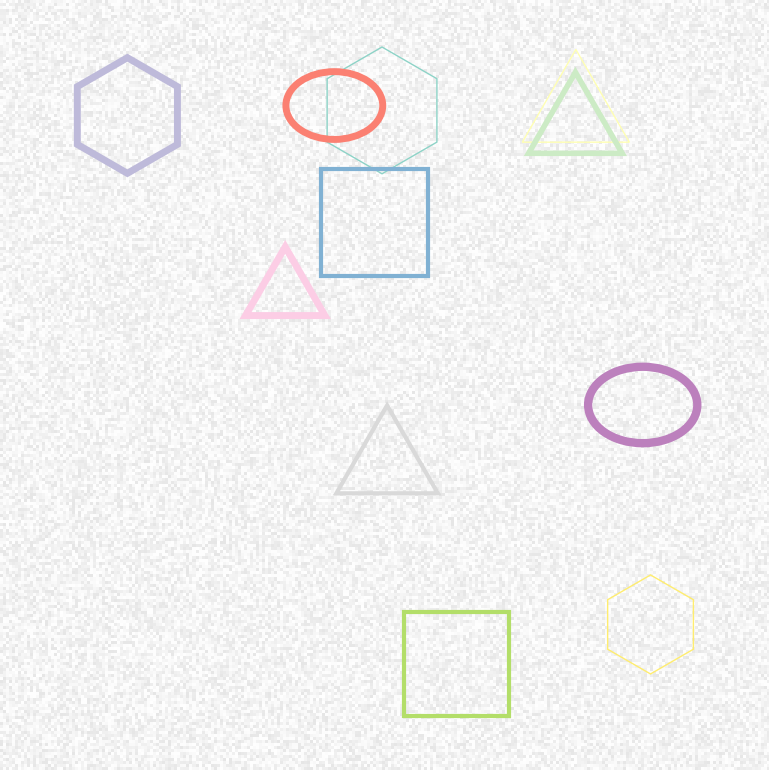[{"shape": "hexagon", "thickness": 0.5, "radius": 0.41, "center": [0.496, 0.857]}, {"shape": "triangle", "thickness": 0.5, "radius": 0.4, "center": [0.748, 0.855]}, {"shape": "hexagon", "thickness": 2.5, "radius": 0.38, "center": [0.165, 0.85]}, {"shape": "oval", "thickness": 2.5, "radius": 0.31, "center": [0.434, 0.863]}, {"shape": "square", "thickness": 1.5, "radius": 0.35, "center": [0.487, 0.711]}, {"shape": "square", "thickness": 1.5, "radius": 0.34, "center": [0.593, 0.138]}, {"shape": "triangle", "thickness": 2.5, "radius": 0.3, "center": [0.37, 0.62]}, {"shape": "triangle", "thickness": 1.5, "radius": 0.38, "center": [0.503, 0.397]}, {"shape": "oval", "thickness": 3, "radius": 0.35, "center": [0.835, 0.474]}, {"shape": "triangle", "thickness": 2, "radius": 0.35, "center": [0.747, 0.836]}, {"shape": "hexagon", "thickness": 0.5, "radius": 0.32, "center": [0.845, 0.189]}]